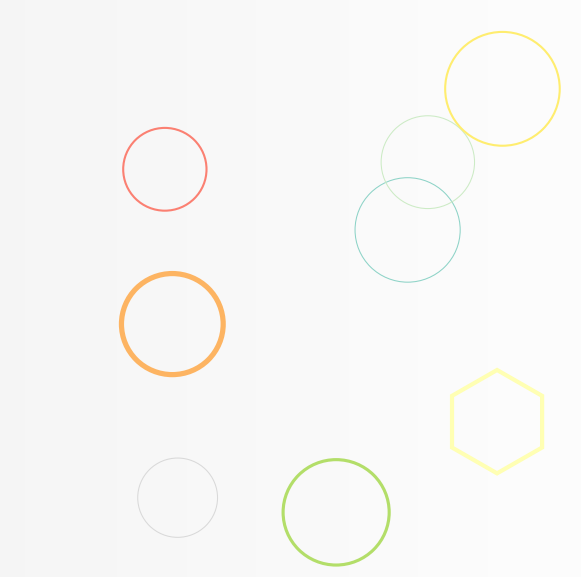[{"shape": "circle", "thickness": 0.5, "radius": 0.45, "center": [0.701, 0.601]}, {"shape": "hexagon", "thickness": 2, "radius": 0.45, "center": [0.855, 0.269]}, {"shape": "circle", "thickness": 1, "radius": 0.36, "center": [0.284, 0.706]}, {"shape": "circle", "thickness": 2.5, "radius": 0.44, "center": [0.296, 0.438]}, {"shape": "circle", "thickness": 1.5, "radius": 0.46, "center": [0.578, 0.112]}, {"shape": "circle", "thickness": 0.5, "radius": 0.34, "center": [0.306, 0.137]}, {"shape": "circle", "thickness": 0.5, "radius": 0.4, "center": [0.736, 0.718]}, {"shape": "circle", "thickness": 1, "radius": 0.49, "center": [0.864, 0.845]}]